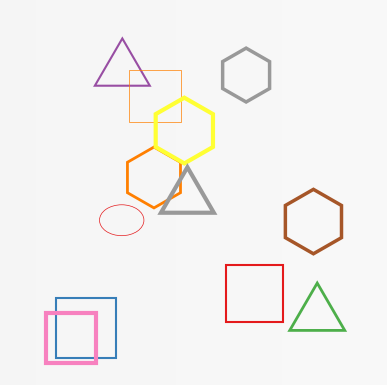[{"shape": "oval", "thickness": 0.5, "radius": 0.29, "center": [0.314, 0.428]}, {"shape": "square", "thickness": 1.5, "radius": 0.37, "center": [0.658, 0.237]}, {"shape": "square", "thickness": 1.5, "radius": 0.39, "center": [0.221, 0.149]}, {"shape": "triangle", "thickness": 2, "radius": 0.41, "center": [0.819, 0.183]}, {"shape": "triangle", "thickness": 1.5, "radius": 0.41, "center": [0.316, 0.818]}, {"shape": "hexagon", "thickness": 2, "radius": 0.4, "center": [0.397, 0.539]}, {"shape": "square", "thickness": 0.5, "radius": 0.33, "center": [0.401, 0.75]}, {"shape": "hexagon", "thickness": 3, "radius": 0.43, "center": [0.476, 0.661]}, {"shape": "hexagon", "thickness": 2.5, "radius": 0.42, "center": [0.809, 0.425]}, {"shape": "square", "thickness": 3, "radius": 0.32, "center": [0.183, 0.122]}, {"shape": "triangle", "thickness": 3, "radius": 0.39, "center": [0.484, 0.487]}, {"shape": "hexagon", "thickness": 2.5, "radius": 0.35, "center": [0.635, 0.805]}]